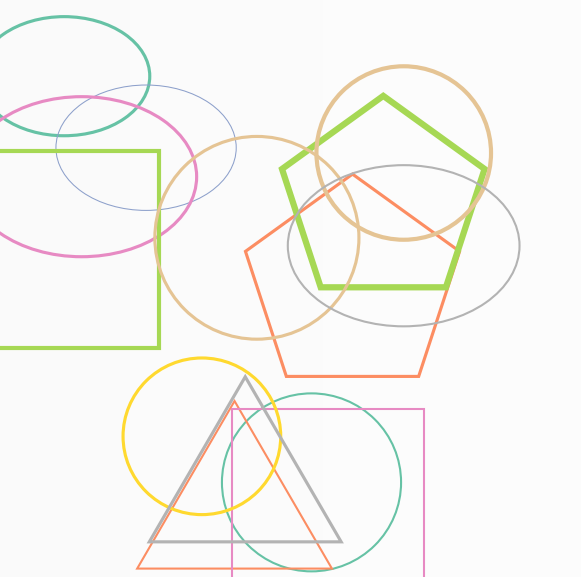[{"shape": "oval", "thickness": 1.5, "radius": 0.74, "center": [0.11, 0.867]}, {"shape": "circle", "thickness": 1, "radius": 0.77, "center": [0.536, 0.164]}, {"shape": "triangle", "thickness": 1, "radius": 0.97, "center": [0.404, 0.111]}, {"shape": "pentagon", "thickness": 1.5, "radius": 0.97, "center": [0.606, 0.504]}, {"shape": "oval", "thickness": 0.5, "radius": 0.78, "center": [0.251, 0.743]}, {"shape": "oval", "thickness": 1.5, "radius": 0.99, "center": [0.14, 0.693]}, {"shape": "square", "thickness": 1, "radius": 0.82, "center": [0.565, 0.126]}, {"shape": "square", "thickness": 2, "radius": 0.85, "center": [0.103, 0.567]}, {"shape": "pentagon", "thickness": 3, "radius": 0.92, "center": [0.659, 0.65]}, {"shape": "circle", "thickness": 1.5, "radius": 0.68, "center": [0.347, 0.244]}, {"shape": "circle", "thickness": 1.5, "radius": 0.88, "center": [0.442, 0.587]}, {"shape": "circle", "thickness": 2, "radius": 0.75, "center": [0.695, 0.734]}, {"shape": "triangle", "thickness": 1.5, "radius": 0.95, "center": [0.422, 0.156]}, {"shape": "oval", "thickness": 1, "radius": 1.0, "center": [0.694, 0.574]}]